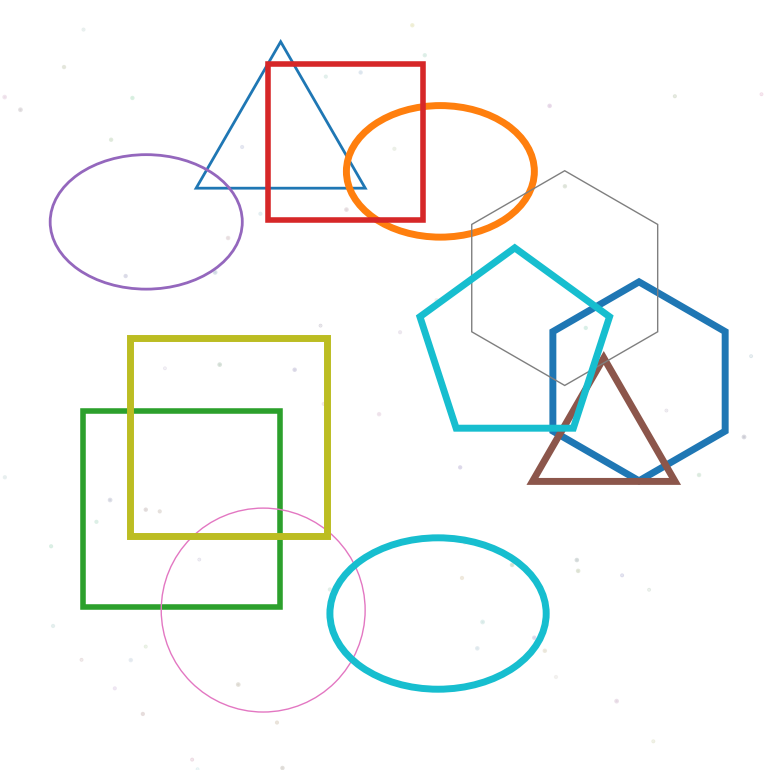[{"shape": "hexagon", "thickness": 2.5, "radius": 0.65, "center": [0.83, 0.505]}, {"shape": "triangle", "thickness": 1, "radius": 0.63, "center": [0.365, 0.819]}, {"shape": "oval", "thickness": 2.5, "radius": 0.61, "center": [0.572, 0.777]}, {"shape": "square", "thickness": 2, "radius": 0.64, "center": [0.236, 0.339]}, {"shape": "square", "thickness": 2, "radius": 0.5, "center": [0.448, 0.816]}, {"shape": "oval", "thickness": 1, "radius": 0.62, "center": [0.19, 0.712]}, {"shape": "triangle", "thickness": 2.5, "radius": 0.53, "center": [0.784, 0.428]}, {"shape": "circle", "thickness": 0.5, "radius": 0.66, "center": [0.342, 0.208]}, {"shape": "hexagon", "thickness": 0.5, "radius": 0.7, "center": [0.733, 0.639]}, {"shape": "square", "thickness": 2.5, "radius": 0.64, "center": [0.297, 0.432]}, {"shape": "pentagon", "thickness": 2.5, "radius": 0.65, "center": [0.668, 0.549]}, {"shape": "oval", "thickness": 2.5, "radius": 0.7, "center": [0.569, 0.203]}]